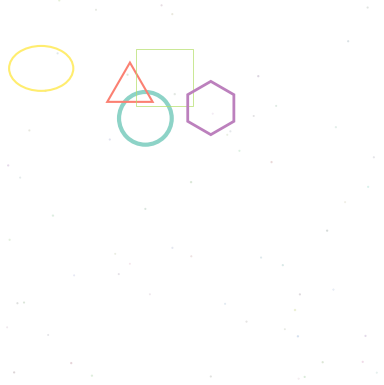[{"shape": "circle", "thickness": 3, "radius": 0.34, "center": [0.378, 0.693]}, {"shape": "triangle", "thickness": 1.5, "radius": 0.34, "center": [0.337, 0.769]}, {"shape": "square", "thickness": 0.5, "radius": 0.37, "center": [0.427, 0.799]}, {"shape": "hexagon", "thickness": 2, "radius": 0.35, "center": [0.548, 0.719]}, {"shape": "oval", "thickness": 1.5, "radius": 0.42, "center": [0.107, 0.822]}]